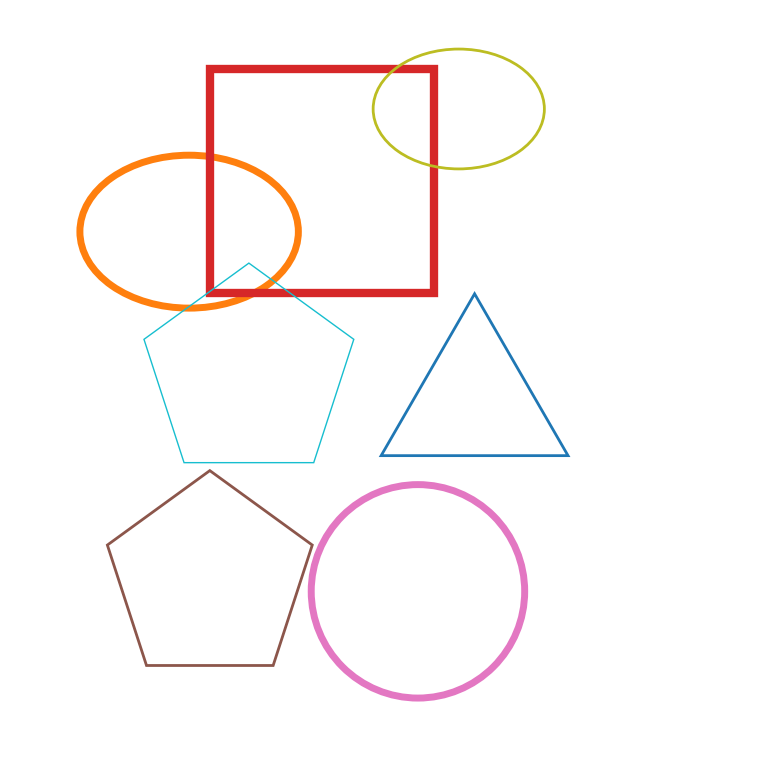[{"shape": "triangle", "thickness": 1, "radius": 0.7, "center": [0.616, 0.478]}, {"shape": "oval", "thickness": 2.5, "radius": 0.71, "center": [0.246, 0.699]}, {"shape": "square", "thickness": 3, "radius": 0.73, "center": [0.418, 0.765]}, {"shape": "pentagon", "thickness": 1, "radius": 0.7, "center": [0.273, 0.249]}, {"shape": "circle", "thickness": 2.5, "radius": 0.69, "center": [0.543, 0.232]}, {"shape": "oval", "thickness": 1, "radius": 0.56, "center": [0.596, 0.858]}, {"shape": "pentagon", "thickness": 0.5, "radius": 0.72, "center": [0.323, 0.515]}]